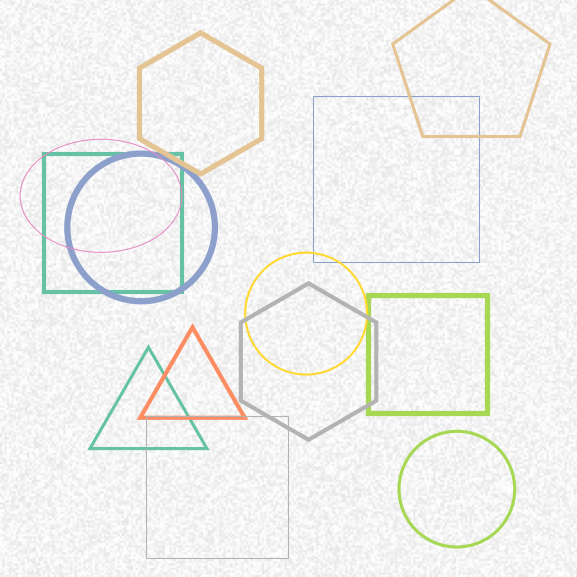[{"shape": "square", "thickness": 2, "radius": 0.6, "center": [0.195, 0.613]}, {"shape": "triangle", "thickness": 1.5, "radius": 0.58, "center": [0.257, 0.281]}, {"shape": "triangle", "thickness": 2, "radius": 0.52, "center": [0.333, 0.328]}, {"shape": "circle", "thickness": 3, "radius": 0.64, "center": [0.244, 0.605]}, {"shape": "square", "thickness": 0.5, "radius": 0.72, "center": [0.685, 0.689]}, {"shape": "oval", "thickness": 0.5, "radius": 0.7, "center": [0.175, 0.66]}, {"shape": "square", "thickness": 2.5, "radius": 0.51, "center": [0.741, 0.386]}, {"shape": "circle", "thickness": 1.5, "radius": 0.5, "center": [0.791, 0.152]}, {"shape": "circle", "thickness": 1, "radius": 0.53, "center": [0.53, 0.456]}, {"shape": "pentagon", "thickness": 1.5, "radius": 0.72, "center": [0.816, 0.879]}, {"shape": "hexagon", "thickness": 2.5, "radius": 0.61, "center": [0.347, 0.82]}, {"shape": "square", "thickness": 0.5, "radius": 0.61, "center": [0.376, 0.156]}, {"shape": "hexagon", "thickness": 2, "radius": 0.68, "center": [0.534, 0.373]}]